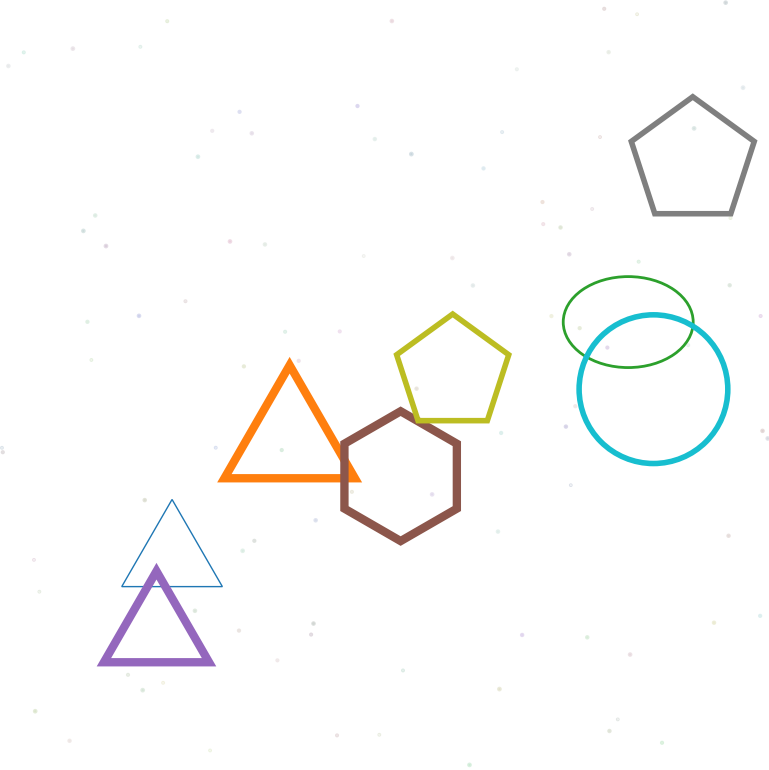[{"shape": "triangle", "thickness": 0.5, "radius": 0.38, "center": [0.223, 0.276]}, {"shape": "triangle", "thickness": 3, "radius": 0.49, "center": [0.376, 0.428]}, {"shape": "oval", "thickness": 1, "radius": 0.42, "center": [0.816, 0.582]}, {"shape": "triangle", "thickness": 3, "radius": 0.39, "center": [0.203, 0.179]}, {"shape": "hexagon", "thickness": 3, "radius": 0.42, "center": [0.52, 0.382]}, {"shape": "pentagon", "thickness": 2, "radius": 0.42, "center": [0.9, 0.79]}, {"shape": "pentagon", "thickness": 2, "radius": 0.38, "center": [0.588, 0.516]}, {"shape": "circle", "thickness": 2, "radius": 0.48, "center": [0.849, 0.495]}]